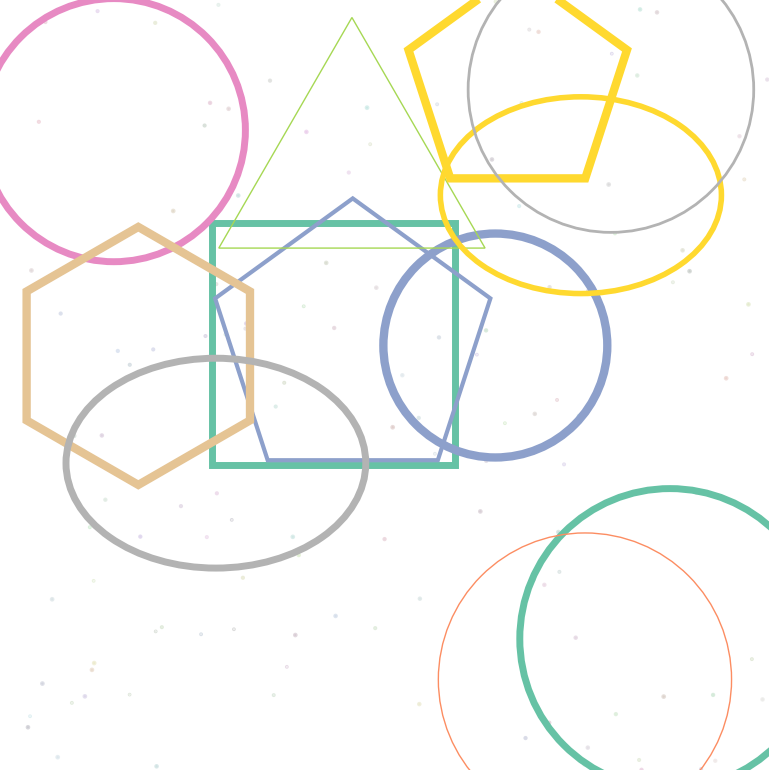[{"shape": "square", "thickness": 2.5, "radius": 0.79, "center": [0.433, 0.553]}, {"shape": "circle", "thickness": 2.5, "radius": 0.98, "center": [0.87, 0.17]}, {"shape": "circle", "thickness": 0.5, "radius": 0.95, "center": [0.76, 0.117]}, {"shape": "circle", "thickness": 3, "radius": 0.73, "center": [0.643, 0.551]}, {"shape": "pentagon", "thickness": 1.5, "radius": 0.94, "center": [0.458, 0.554]}, {"shape": "circle", "thickness": 2.5, "radius": 0.85, "center": [0.148, 0.831]}, {"shape": "triangle", "thickness": 0.5, "radius": 1.0, "center": [0.457, 0.778]}, {"shape": "pentagon", "thickness": 3, "radius": 0.75, "center": [0.672, 0.889]}, {"shape": "oval", "thickness": 2, "radius": 0.91, "center": [0.754, 0.747]}, {"shape": "hexagon", "thickness": 3, "radius": 0.84, "center": [0.18, 0.538]}, {"shape": "circle", "thickness": 1, "radius": 0.93, "center": [0.793, 0.884]}, {"shape": "oval", "thickness": 2.5, "radius": 0.97, "center": [0.28, 0.398]}]